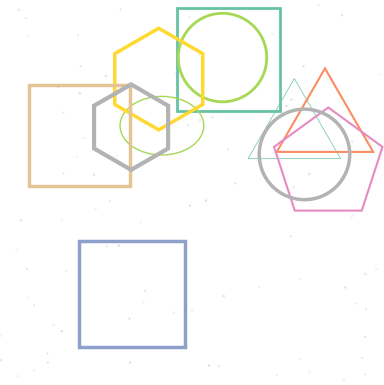[{"shape": "square", "thickness": 2, "radius": 0.67, "center": [0.594, 0.845]}, {"shape": "triangle", "thickness": 0.5, "radius": 0.69, "center": [0.765, 0.657]}, {"shape": "triangle", "thickness": 1.5, "radius": 0.72, "center": [0.844, 0.678]}, {"shape": "square", "thickness": 2.5, "radius": 0.69, "center": [0.343, 0.236]}, {"shape": "pentagon", "thickness": 1.5, "radius": 0.74, "center": [0.853, 0.573]}, {"shape": "circle", "thickness": 2, "radius": 0.57, "center": [0.578, 0.85]}, {"shape": "oval", "thickness": 1, "radius": 0.54, "center": [0.421, 0.674]}, {"shape": "hexagon", "thickness": 2.5, "radius": 0.66, "center": [0.412, 0.795]}, {"shape": "square", "thickness": 2.5, "radius": 0.65, "center": [0.206, 0.648]}, {"shape": "circle", "thickness": 2.5, "radius": 0.59, "center": [0.791, 0.599]}, {"shape": "hexagon", "thickness": 3, "radius": 0.56, "center": [0.341, 0.67]}]